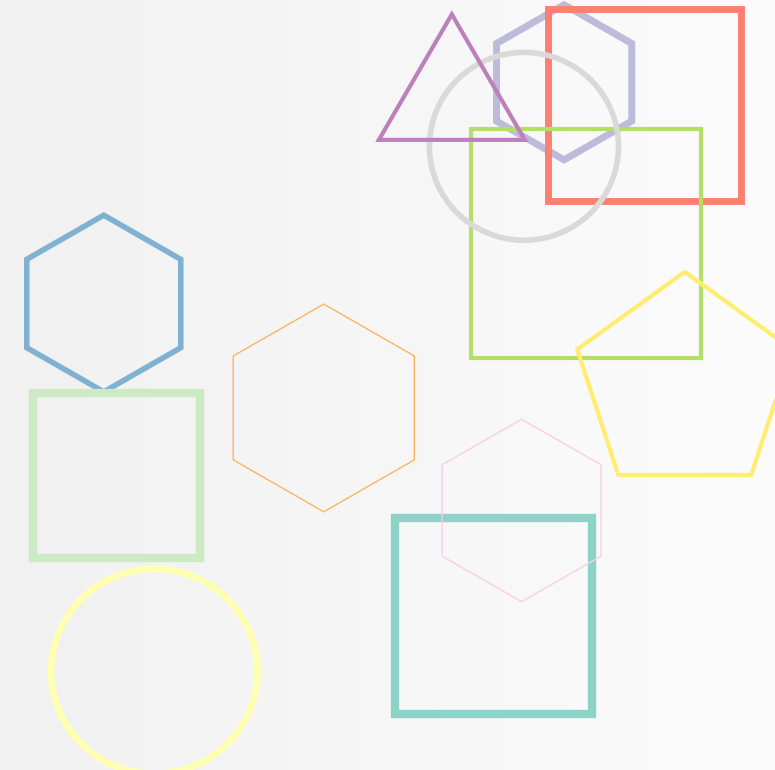[{"shape": "square", "thickness": 3, "radius": 0.64, "center": [0.636, 0.2]}, {"shape": "circle", "thickness": 2.5, "radius": 0.67, "center": [0.199, 0.128]}, {"shape": "hexagon", "thickness": 2.5, "radius": 0.5, "center": [0.728, 0.893]}, {"shape": "square", "thickness": 2.5, "radius": 0.62, "center": [0.832, 0.864]}, {"shape": "hexagon", "thickness": 2, "radius": 0.57, "center": [0.134, 0.606]}, {"shape": "hexagon", "thickness": 0.5, "radius": 0.67, "center": [0.418, 0.47]}, {"shape": "square", "thickness": 1.5, "radius": 0.74, "center": [0.756, 0.684]}, {"shape": "hexagon", "thickness": 0.5, "radius": 0.59, "center": [0.673, 0.337]}, {"shape": "circle", "thickness": 2, "radius": 0.61, "center": [0.676, 0.81]}, {"shape": "triangle", "thickness": 1.5, "radius": 0.54, "center": [0.583, 0.873]}, {"shape": "square", "thickness": 3, "radius": 0.54, "center": [0.15, 0.383]}, {"shape": "pentagon", "thickness": 1.5, "radius": 0.73, "center": [0.884, 0.501]}]